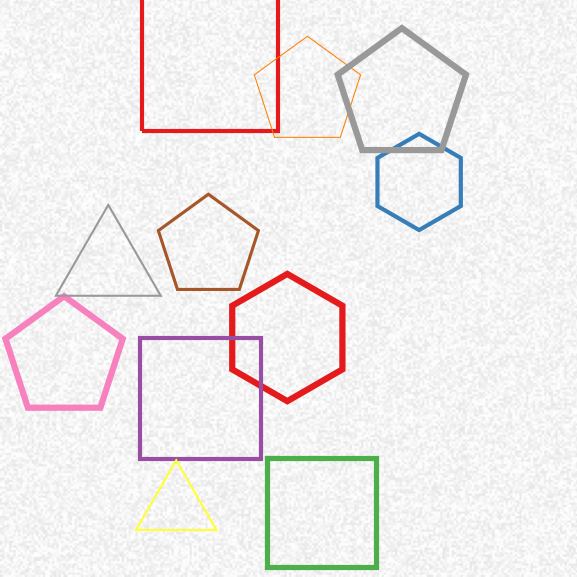[{"shape": "hexagon", "thickness": 3, "radius": 0.55, "center": [0.498, 0.415]}, {"shape": "square", "thickness": 2, "radius": 0.59, "center": [0.364, 0.891]}, {"shape": "hexagon", "thickness": 2, "radius": 0.42, "center": [0.726, 0.684]}, {"shape": "square", "thickness": 2.5, "radius": 0.47, "center": [0.557, 0.111]}, {"shape": "square", "thickness": 2, "radius": 0.53, "center": [0.347, 0.31]}, {"shape": "pentagon", "thickness": 0.5, "radius": 0.48, "center": [0.532, 0.84]}, {"shape": "triangle", "thickness": 1, "radius": 0.4, "center": [0.305, 0.122]}, {"shape": "pentagon", "thickness": 1.5, "radius": 0.46, "center": [0.361, 0.572]}, {"shape": "pentagon", "thickness": 3, "radius": 0.53, "center": [0.111, 0.38]}, {"shape": "pentagon", "thickness": 3, "radius": 0.58, "center": [0.696, 0.834]}, {"shape": "triangle", "thickness": 1, "radius": 0.52, "center": [0.188, 0.539]}]